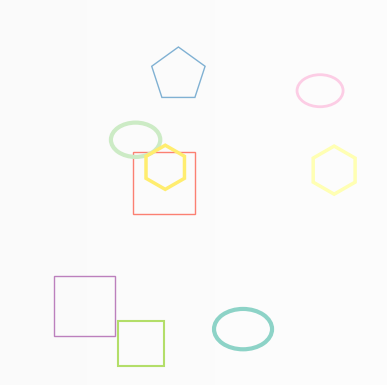[{"shape": "oval", "thickness": 3, "radius": 0.37, "center": [0.627, 0.145]}, {"shape": "hexagon", "thickness": 2.5, "radius": 0.31, "center": [0.862, 0.558]}, {"shape": "square", "thickness": 1, "radius": 0.4, "center": [0.423, 0.525]}, {"shape": "pentagon", "thickness": 1, "radius": 0.36, "center": [0.46, 0.805]}, {"shape": "square", "thickness": 1.5, "radius": 0.29, "center": [0.365, 0.107]}, {"shape": "oval", "thickness": 2, "radius": 0.3, "center": [0.826, 0.764]}, {"shape": "square", "thickness": 1, "radius": 0.39, "center": [0.218, 0.204]}, {"shape": "oval", "thickness": 3, "radius": 0.32, "center": [0.35, 0.637]}, {"shape": "hexagon", "thickness": 2.5, "radius": 0.29, "center": [0.426, 0.565]}]